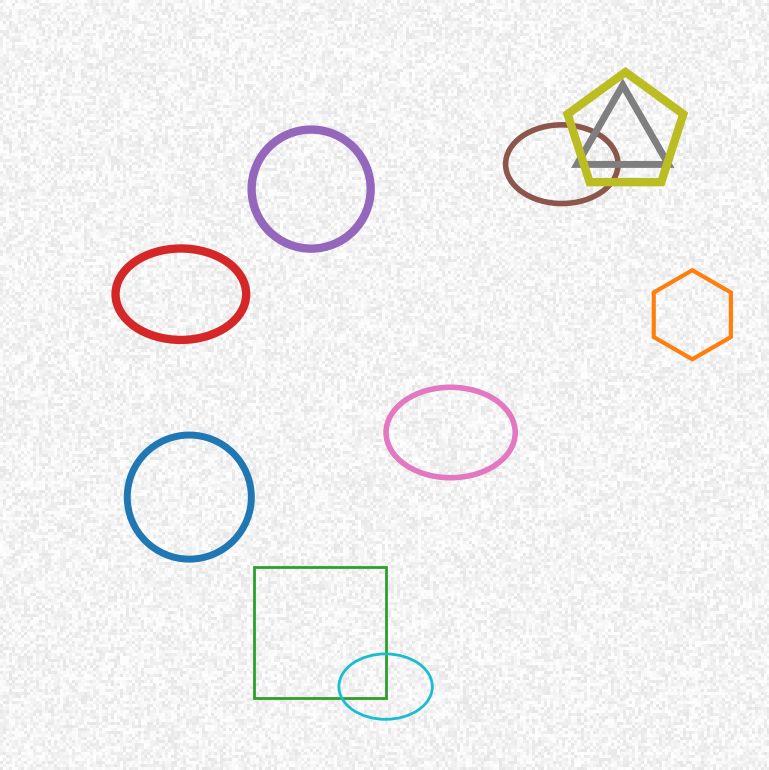[{"shape": "circle", "thickness": 2.5, "radius": 0.4, "center": [0.246, 0.354]}, {"shape": "hexagon", "thickness": 1.5, "radius": 0.29, "center": [0.899, 0.591]}, {"shape": "square", "thickness": 1, "radius": 0.43, "center": [0.416, 0.179]}, {"shape": "oval", "thickness": 3, "radius": 0.42, "center": [0.235, 0.618]}, {"shape": "circle", "thickness": 3, "radius": 0.39, "center": [0.404, 0.754]}, {"shape": "oval", "thickness": 2, "radius": 0.37, "center": [0.73, 0.787]}, {"shape": "oval", "thickness": 2, "radius": 0.42, "center": [0.585, 0.438]}, {"shape": "triangle", "thickness": 2.5, "radius": 0.34, "center": [0.809, 0.821]}, {"shape": "pentagon", "thickness": 3, "radius": 0.4, "center": [0.812, 0.827]}, {"shape": "oval", "thickness": 1, "radius": 0.3, "center": [0.501, 0.108]}]